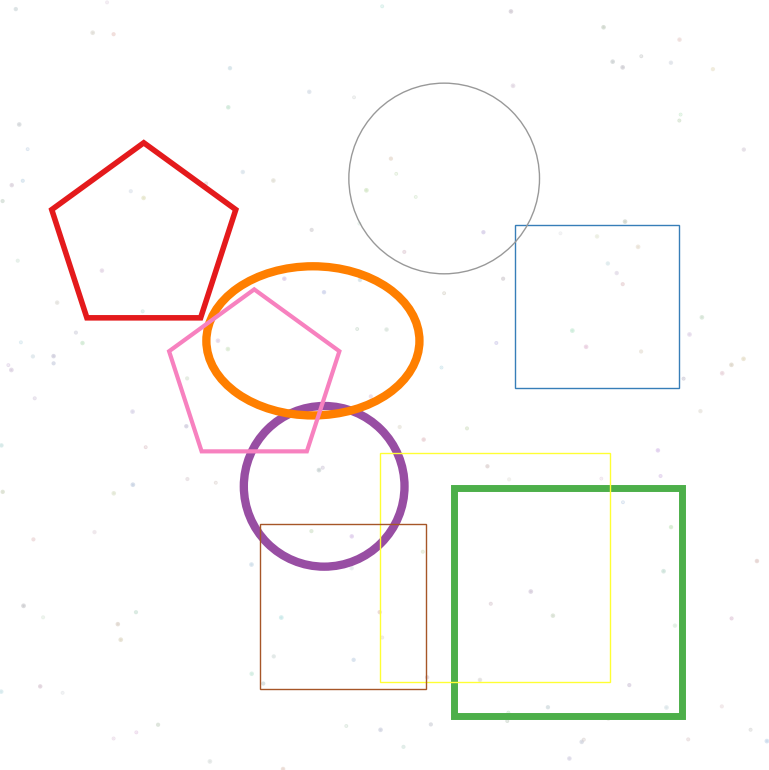[{"shape": "pentagon", "thickness": 2, "radius": 0.63, "center": [0.187, 0.689]}, {"shape": "square", "thickness": 0.5, "radius": 0.53, "center": [0.775, 0.602]}, {"shape": "square", "thickness": 2.5, "radius": 0.74, "center": [0.738, 0.218]}, {"shape": "circle", "thickness": 3, "radius": 0.52, "center": [0.421, 0.368]}, {"shape": "oval", "thickness": 3, "radius": 0.69, "center": [0.406, 0.557]}, {"shape": "square", "thickness": 0.5, "radius": 0.74, "center": [0.643, 0.263]}, {"shape": "square", "thickness": 0.5, "radius": 0.54, "center": [0.446, 0.212]}, {"shape": "pentagon", "thickness": 1.5, "radius": 0.58, "center": [0.33, 0.508]}, {"shape": "circle", "thickness": 0.5, "radius": 0.62, "center": [0.577, 0.768]}]